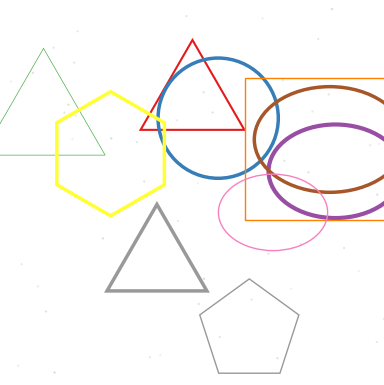[{"shape": "triangle", "thickness": 1.5, "radius": 0.78, "center": [0.5, 0.741]}, {"shape": "circle", "thickness": 2.5, "radius": 0.78, "center": [0.567, 0.693]}, {"shape": "triangle", "thickness": 0.5, "radius": 0.92, "center": [0.113, 0.689]}, {"shape": "oval", "thickness": 3, "radius": 0.87, "center": [0.871, 0.555]}, {"shape": "square", "thickness": 1, "radius": 0.92, "center": [0.821, 0.613]}, {"shape": "hexagon", "thickness": 2.5, "radius": 0.81, "center": [0.287, 0.601]}, {"shape": "oval", "thickness": 2.5, "radius": 0.98, "center": [0.857, 0.638]}, {"shape": "oval", "thickness": 1, "radius": 0.71, "center": [0.709, 0.448]}, {"shape": "triangle", "thickness": 2.5, "radius": 0.75, "center": [0.408, 0.319]}, {"shape": "pentagon", "thickness": 1, "radius": 0.68, "center": [0.648, 0.14]}]